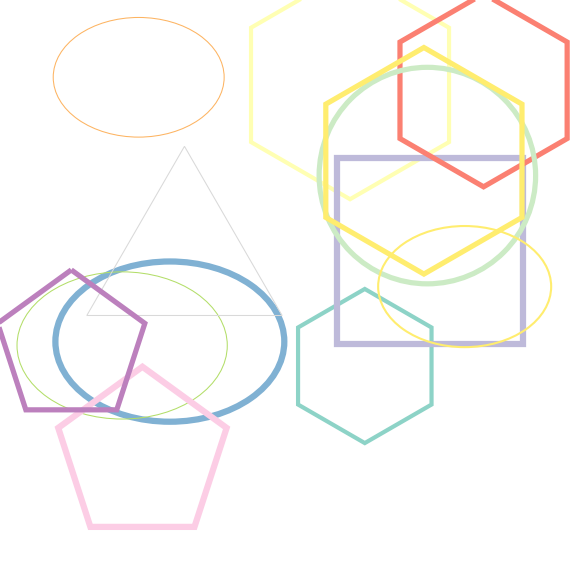[{"shape": "hexagon", "thickness": 2, "radius": 0.67, "center": [0.632, 0.365]}, {"shape": "hexagon", "thickness": 2, "radius": 0.99, "center": [0.606, 0.852]}, {"shape": "square", "thickness": 3, "radius": 0.81, "center": [0.744, 0.564]}, {"shape": "hexagon", "thickness": 2.5, "radius": 0.84, "center": [0.837, 0.843]}, {"shape": "oval", "thickness": 3, "radius": 0.99, "center": [0.294, 0.408]}, {"shape": "oval", "thickness": 0.5, "radius": 0.74, "center": [0.24, 0.865]}, {"shape": "oval", "thickness": 0.5, "radius": 0.91, "center": [0.212, 0.401]}, {"shape": "pentagon", "thickness": 3, "radius": 0.77, "center": [0.247, 0.211]}, {"shape": "triangle", "thickness": 0.5, "radius": 0.98, "center": [0.319, 0.55]}, {"shape": "pentagon", "thickness": 2.5, "radius": 0.67, "center": [0.123, 0.398]}, {"shape": "circle", "thickness": 2.5, "radius": 0.94, "center": [0.74, 0.695]}, {"shape": "hexagon", "thickness": 2.5, "radius": 0.98, "center": [0.734, 0.721]}, {"shape": "oval", "thickness": 1, "radius": 0.75, "center": [0.805, 0.503]}]